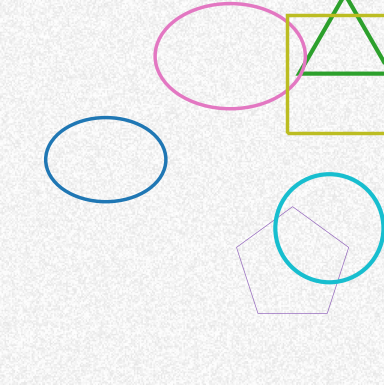[{"shape": "oval", "thickness": 2.5, "radius": 0.78, "center": [0.275, 0.585]}, {"shape": "triangle", "thickness": 3, "radius": 0.69, "center": [0.896, 0.877]}, {"shape": "pentagon", "thickness": 0.5, "radius": 0.77, "center": [0.76, 0.31]}, {"shape": "oval", "thickness": 2.5, "radius": 0.98, "center": [0.598, 0.854]}, {"shape": "square", "thickness": 2.5, "radius": 0.76, "center": [0.899, 0.808]}, {"shape": "circle", "thickness": 3, "radius": 0.7, "center": [0.856, 0.407]}]